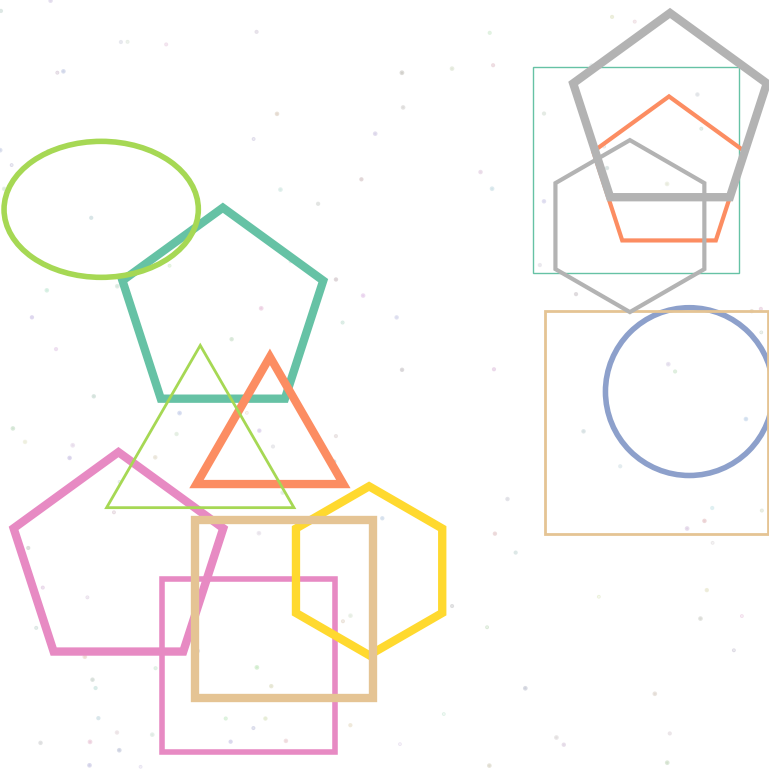[{"shape": "pentagon", "thickness": 3, "radius": 0.69, "center": [0.289, 0.593]}, {"shape": "square", "thickness": 0.5, "radius": 0.67, "center": [0.826, 0.78]}, {"shape": "pentagon", "thickness": 1.5, "radius": 0.52, "center": [0.869, 0.771]}, {"shape": "triangle", "thickness": 3, "radius": 0.55, "center": [0.351, 0.426]}, {"shape": "circle", "thickness": 2, "radius": 0.54, "center": [0.895, 0.491]}, {"shape": "square", "thickness": 2, "radius": 0.56, "center": [0.322, 0.136]}, {"shape": "pentagon", "thickness": 3, "radius": 0.72, "center": [0.154, 0.27]}, {"shape": "triangle", "thickness": 1, "radius": 0.7, "center": [0.26, 0.411]}, {"shape": "oval", "thickness": 2, "radius": 0.63, "center": [0.131, 0.728]}, {"shape": "hexagon", "thickness": 3, "radius": 0.55, "center": [0.479, 0.259]}, {"shape": "square", "thickness": 1, "radius": 0.72, "center": [0.853, 0.451]}, {"shape": "square", "thickness": 3, "radius": 0.58, "center": [0.369, 0.209]}, {"shape": "hexagon", "thickness": 1.5, "radius": 0.56, "center": [0.818, 0.706]}, {"shape": "pentagon", "thickness": 3, "radius": 0.66, "center": [0.87, 0.851]}]